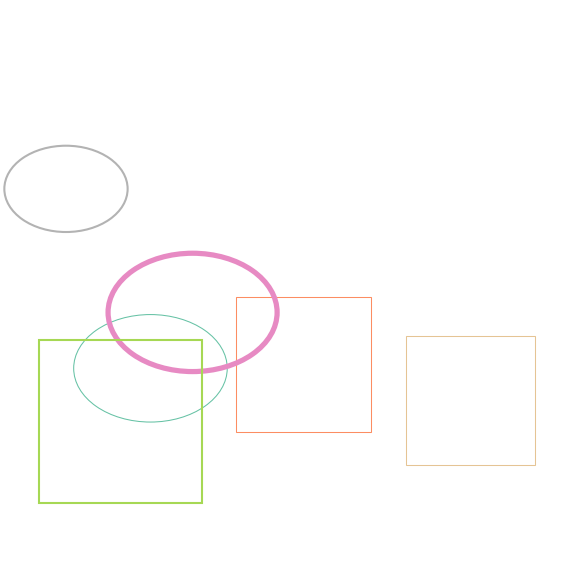[{"shape": "oval", "thickness": 0.5, "radius": 0.66, "center": [0.261, 0.361]}, {"shape": "square", "thickness": 0.5, "radius": 0.58, "center": [0.526, 0.368]}, {"shape": "oval", "thickness": 2.5, "radius": 0.73, "center": [0.333, 0.458]}, {"shape": "square", "thickness": 1, "radius": 0.71, "center": [0.209, 0.27]}, {"shape": "square", "thickness": 0.5, "radius": 0.56, "center": [0.814, 0.306]}, {"shape": "oval", "thickness": 1, "radius": 0.53, "center": [0.114, 0.672]}]